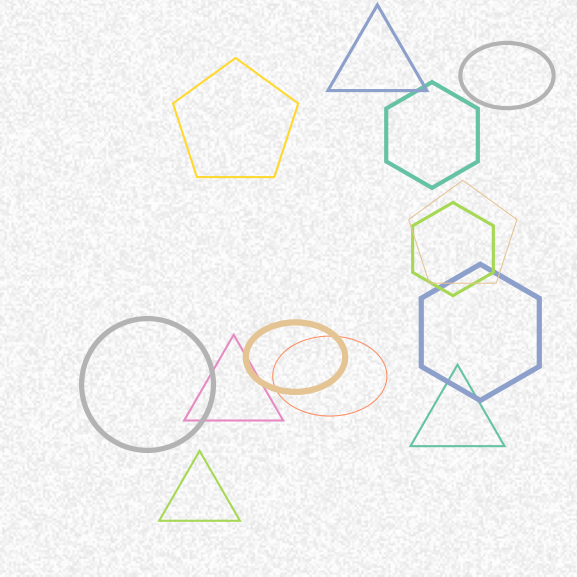[{"shape": "hexagon", "thickness": 2, "radius": 0.46, "center": [0.748, 0.765]}, {"shape": "triangle", "thickness": 1, "radius": 0.47, "center": [0.792, 0.274]}, {"shape": "oval", "thickness": 0.5, "radius": 0.49, "center": [0.571, 0.348]}, {"shape": "hexagon", "thickness": 2.5, "radius": 0.59, "center": [0.832, 0.424]}, {"shape": "triangle", "thickness": 1.5, "radius": 0.49, "center": [0.653, 0.892]}, {"shape": "triangle", "thickness": 1, "radius": 0.5, "center": [0.405, 0.321]}, {"shape": "triangle", "thickness": 1, "radius": 0.4, "center": [0.346, 0.138]}, {"shape": "hexagon", "thickness": 1.5, "radius": 0.4, "center": [0.784, 0.568]}, {"shape": "pentagon", "thickness": 1, "radius": 0.57, "center": [0.408, 0.785]}, {"shape": "pentagon", "thickness": 0.5, "radius": 0.49, "center": [0.801, 0.588]}, {"shape": "oval", "thickness": 3, "radius": 0.43, "center": [0.512, 0.381]}, {"shape": "oval", "thickness": 2, "radius": 0.4, "center": [0.878, 0.868]}, {"shape": "circle", "thickness": 2.5, "radius": 0.57, "center": [0.255, 0.333]}]